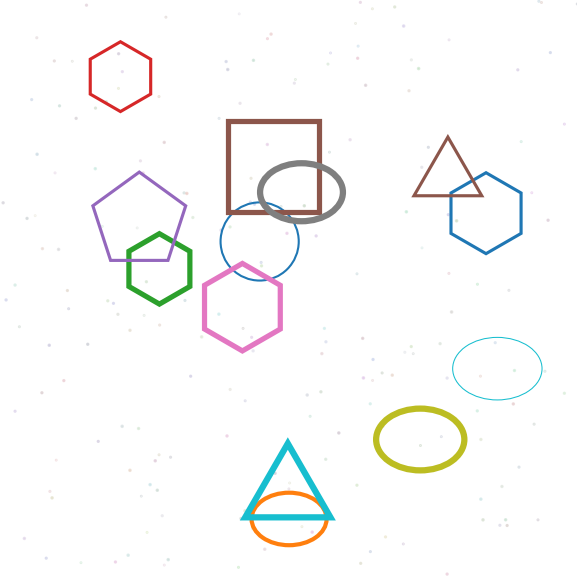[{"shape": "circle", "thickness": 1, "radius": 0.34, "center": [0.45, 0.581]}, {"shape": "hexagon", "thickness": 1.5, "radius": 0.35, "center": [0.842, 0.63]}, {"shape": "oval", "thickness": 2, "radius": 0.32, "center": [0.501, 0.101]}, {"shape": "hexagon", "thickness": 2.5, "radius": 0.3, "center": [0.276, 0.534]}, {"shape": "hexagon", "thickness": 1.5, "radius": 0.3, "center": [0.209, 0.866]}, {"shape": "pentagon", "thickness": 1.5, "radius": 0.42, "center": [0.241, 0.617]}, {"shape": "triangle", "thickness": 1.5, "radius": 0.34, "center": [0.776, 0.694]}, {"shape": "square", "thickness": 2.5, "radius": 0.39, "center": [0.473, 0.71]}, {"shape": "hexagon", "thickness": 2.5, "radius": 0.38, "center": [0.42, 0.467]}, {"shape": "oval", "thickness": 3, "radius": 0.36, "center": [0.522, 0.666]}, {"shape": "oval", "thickness": 3, "radius": 0.38, "center": [0.728, 0.238]}, {"shape": "oval", "thickness": 0.5, "radius": 0.39, "center": [0.861, 0.361]}, {"shape": "triangle", "thickness": 3, "radius": 0.43, "center": [0.498, 0.146]}]